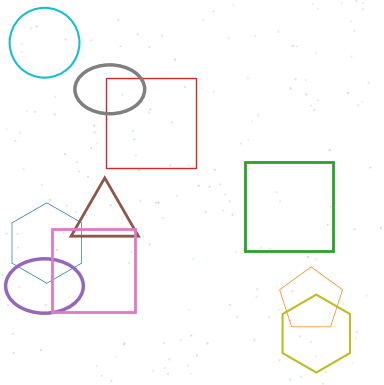[{"shape": "hexagon", "thickness": 0.5, "radius": 0.52, "center": [0.122, 0.369]}, {"shape": "pentagon", "thickness": 0.5, "radius": 0.43, "center": [0.808, 0.221]}, {"shape": "square", "thickness": 2, "radius": 0.57, "center": [0.751, 0.464]}, {"shape": "square", "thickness": 1, "radius": 0.58, "center": [0.391, 0.68]}, {"shape": "oval", "thickness": 2.5, "radius": 0.5, "center": [0.116, 0.257]}, {"shape": "triangle", "thickness": 2, "radius": 0.5, "center": [0.272, 0.437]}, {"shape": "square", "thickness": 2, "radius": 0.54, "center": [0.242, 0.297]}, {"shape": "oval", "thickness": 2.5, "radius": 0.45, "center": [0.285, 0.768]}, {"shape": "hexagon", "thickness": 1.5, "radius": 0.51, "center": [0.822, 0.134]}, {"shape": "circle", "thickness": 1.5, "radius": 0.45, "center": [0.116, 0.889]}]